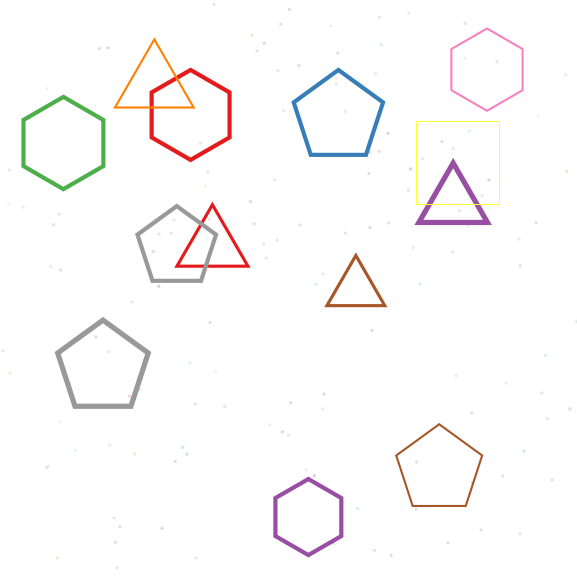[{"shape": "hexagon", "thickness": 2, "radius": 0.39, "center": [0.33, 0.8]}, {"shape": "triangle", "thickness": 1.5, "radius": 0.35, "center": [0.368, 0.574]}, {"shape": "pentagon", "thickness": 2, "radius": 0.41, "center": [0.586, 0.797]}, {"shape": "hexagon", "thickness": 2, "radius": 0.4, "center": [0.11, 0.751]}, {"shape": "hexagon", "thickness": 2, "radius": 0.33, "center": [0.534, 0.104]}, {"shape": "triangle", "thickness": 2.5, "radius": 0.34, "center": [0.785, 0.648]}, {"shape": "triangle", "thickness": 1, "radius": 0.39, "center": [0.267, 0.852]}, {"shape": "square", "thickness": 0.5, "radius": 0.36, "center": [0.793, 0.718]}, {"shape": "triangle", "thickness": 1.5, "radius": 0.29, "center": [0.616, 0.499]}, {"shape": "pentagon", "thickness": 1, "radius": 0.39, "center": [0.761, 0.186]}, {"shape": "hexagon", "thickness": 1, "radius": 0.36, "center": [0.843, 0.879]}, {"shape": "pentagon", "thickness": 2, "radius": 0.36, "center": [0.306, 0.571]}, {"shape": "pentagon", "thickness": 2.5, "radius": 0.41, "center": [0.178, 0.362]}]